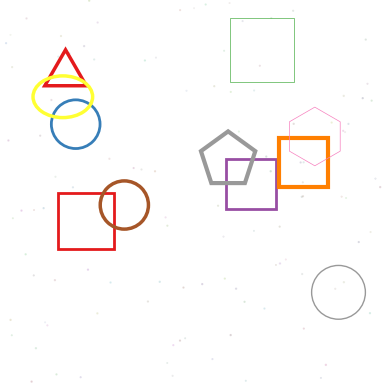[{"shape": "square", "thickness": 2, "radius": 0.36, "center": [0.224, 0.425]}, {"shape": "triangle", "thickness": 2.5, "radius": 0.31, "center": [0.17, 0.808]}, {"shape": "circle", "thickness": 2, "radius": 0.32, "center": [0.197, 0.677]}, {"shape": "square", "thickness": 0.5, "radius": 0.42, "center": [0.68, 0.871]}, {"shape": "square", "thickness": 2, "radius": 0.32, "center": [0.652, 0.522]}, {"shape": "square", "thickness": 3, "radius": 0.32, "center": [0.789, 0.579]}, {"shape": "oval", "thickness": 2.5, "radius": 0.39, "center": [0.163, 0.749]}, {"shape": "circle", "thickness": 2.5, "radius": 0.31, "center": [0.323, 0.468]}, {"shape": "hexagon", "thickness": 0.5, "radius": 0.38, "center": [0.818, 0.646]}, {"shape": "pentagon", "thickness": 3, "radius": 0.37, "center": [0.593, 0.585]}, {"shape": "circle", "thickness": 1, "radius": 0.35, "center": [0.879, 0.241]}]